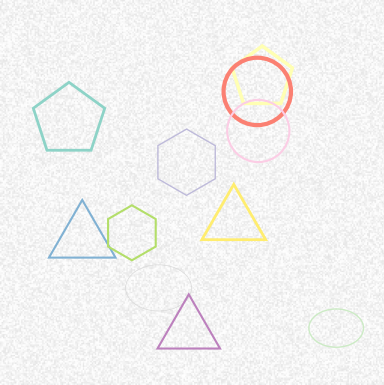[{"shape": "pentagon", "thickness": 2, "radius": 0.49, "center": [0.179, 0.689]}, {"shape": "pentagon", "thickness": 2.5, "radius": 0.41, "center": [0.681, 0.798]}, {"shape": "hexagon", "thickness": 1, "radius": 0.43, "center": [0.485, 0.579]}, {"shape": "circle", "thickness": 3, "radius": 0.44, "center": [0.668, 0.763]}, {"shape": "triangle", "thickness": 1.5, "radius": 0.5, "center": [0.214, 0.381]}, {"shape": "hexagon", "thickness": 1.5, "radius": 0.36, "center": [0.343, 0.395]}, {"shape": "circle", "thickness": 1.5, "radius": 0.4, "center": [0.671, 0.66]}, {"shape": "oval", "thickness": 0.5, "radius": 0.43, "center": [0.412, 0.252]}, {"shape": "triangle", "thickness": 1.5, "radius": 0.47, "center": [0.49, 0.142]}, {"shape": "oval", "thickness": 1, "radius": 0.35, "center": [0.873, 0.148]}, {"shape": "triangle", "thickness": 2, "radius": 0.48, "center": [0.607, 0.425]}]